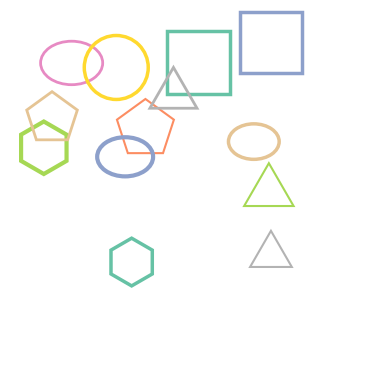[{"shape": "square", "thickness": 2.5, "radius": 0.41, "center": [0.515, 0.837]}, {"shape": "hexagon", "thickness": 2.5, "radius": 0.31, "center": [0.342, 0.319]}, {"shape": "pentagon", "thickness": 1.5, "radius": 0.39, "center": [0.378, 0.665]}, {"shape": "oval", "thickness": 3, "radius": 0.36, "center": [0.325, 0.593]}, {"shape": "square", "thickness": 2.5, "radius": 0.4, "center": [0.703, 0.889]}, {"shape": "oval", "thickness": 2, "radius": 0.4, "center": [0.186, 0.836]}, {"shape": "hexagon", "thickness": 3, "radius": 0.34, "center": [0.114, 0.616]}, {"shape": "triangle", "thickness": 1.5, "radius": 0.37, "center": [0.698, 0.502]}, {"shape": "circle", "thickness": 2.5, "radius": 0.42, "center": [0.302, 0.825]}, {"shape": "oval", "thickness": 2.5, "radius": 0.33, "center": [0.659, 0.632]}, {"shape": "pentagon", "thickness": 2, "radius": 0.35, "center": [0.135, 0.693]}, {"shape": "triangle", "thickness": 2, "radius": 0.35, "center": [0.451, 0.754]}, {"shape": "triangle", "thickness": 1.5, "radius": 0.31, "center": [0.704, 0.338]}]